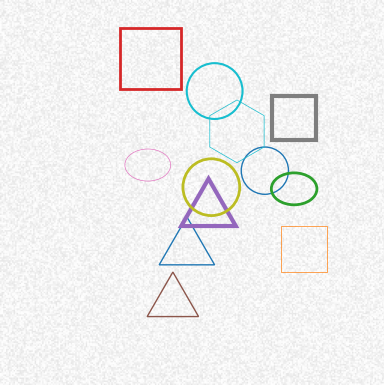[{"shape": "triangle", "thickness": 1, "radius": 0.42, "center": [0.485, 0.354]}, {"shape": "circle", "thickness": 1, "radius": 0.31, "center": [0.688, 0.557]}, {"shape": "square", "thickness": 0.5, "radius": 0.3, "center": [0.789, 0.354]}, {"shape": "oval", "thickness": 2, "radius": 0.3, "center": [0.764, 0.509]}, {"shape": "square", "thickness": 2, "radius": 0.4, "center": [0.391, 0.847]}, {"shape": "triangle", "thickness": 3, "radius": 0.41, "center": [0.542, 0.454]}, {"shape": "triangle", "thickness": 1, "radius": 0.39, "center": [0.449, 0.216]}, {"shape": "oval", "thickness": 0.5, "radius": 0.3, "center": [0.384, 0.571]}, {"shape": "square", "thickness": 3, "radius": 0.29, "center": [0.763, 0.693]}, {"shape": "circle", "thickness": 2, "radius": 0.37, "center": [0.549, 0.514]}, {"shape": "hexagon", "thickness": 0.5, "radius": 0.41, "center": [0.615, 0.659]}, {"shape": "circle", "thickness": 1.5, "radius": 0.36, "center": [0.557, 0.763]}]